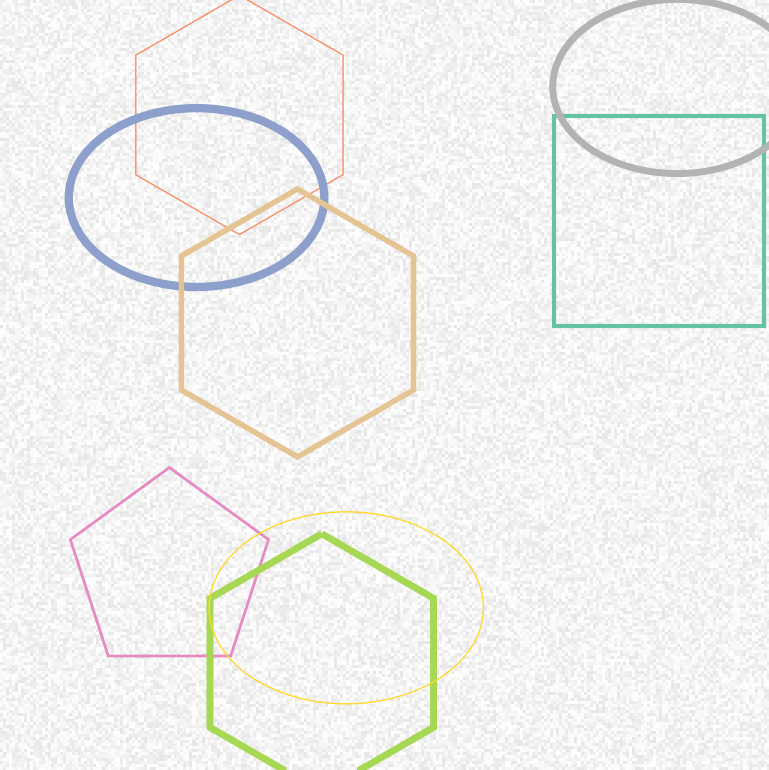[{"shape": "square", "thickness": 1.5, "radius": 0.68, "center": [0.856, 0.713]}, {"shape": "hexagon", "thickness": 0.5, "radius": 0.78, "center": [0.311, 0.851]}, {"shape": "oval", "thickness": 3, "radius": 0.83, "center": [0.255, 0.743]}, {"shape": "pentagon", "thickness": 1, "radius": 0.68, "center": [0.22, 0.257]}, {"shape": "hexagon", "thickness": 2.5, "radius": 0.84, "center": [0.418, 0.139]}, {"shape": "oval", "thickness": 0.5, "radius": 0.89, "center": [0.45, 0.211]}, {"shape": "hexagon", "thickness": 2, "radius": 0.87, "center": [0.386, 0.581]}, {"shape": "oval", "thickness": 2.5, "radius": 0.81, "center": [0.879, 0.888]}]